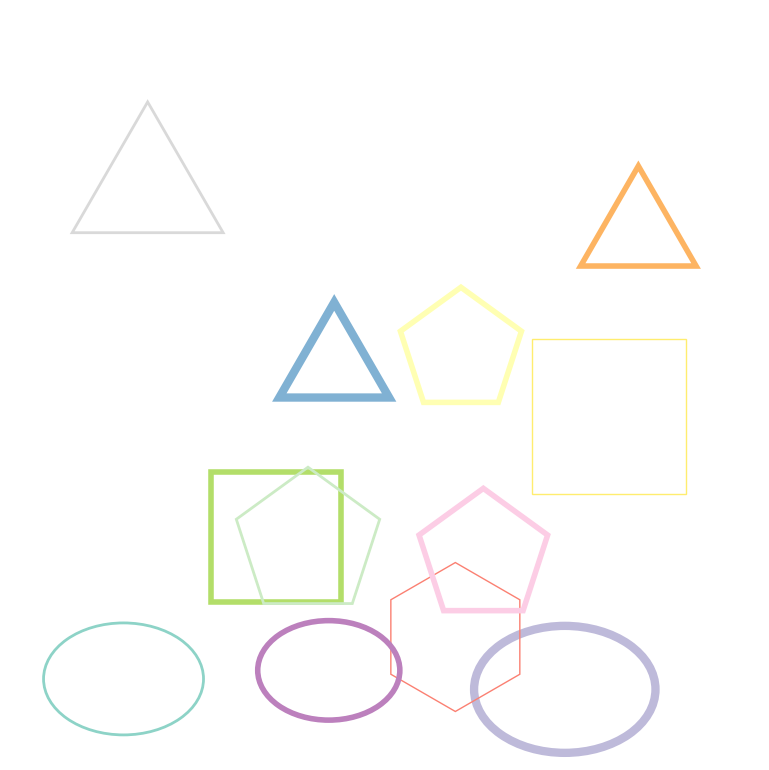[{"shape": "oval", "thickness": 1, "radius": 0.52, "center": [0.16, 0.118]}, {"shape": "pentagon", "thickness": 2, "radius": 0.41, "center": [0.599, 0.544]}, {"shape": "oval", "thickness": 3, "radius": 0.59, "center": [0.733, 0.105]}, {"shape": "hexagon", "thickness": 0.5, "radius": 0.48, "center": [0.591, 0.173]}, {"shape": "triangle", "thickness": 3, "radius": 0.41, "center": [0.434, 0.525]}, {"shape": "triangle", "thickness": 2, "radius": 0.43, "center": [0.829, 0.698]}, {"shape": "square", "thickness": 2, "radius": 0.42, "center": [0.358, 0.302]}, {"shape": "pentagon", "thickness": 2, "radius": 0.44, "center": [0.628, 0.278]}, {"shape": "triangle", "thickness": 1, "radius": 0.57, "center": [0.192, 0.754]}, {"shape": "oval", "thickness": 2, "radius": 0.46, "center": [0.427, 0.129]}, {"shape": "pentagon", "thickness": 1, "radius": 0.49, "center": [0.4, 0.295]}, {"shape": "square", "thickness": 0.5, "radius": 0.5, "center": [0.791, 0.459]}]